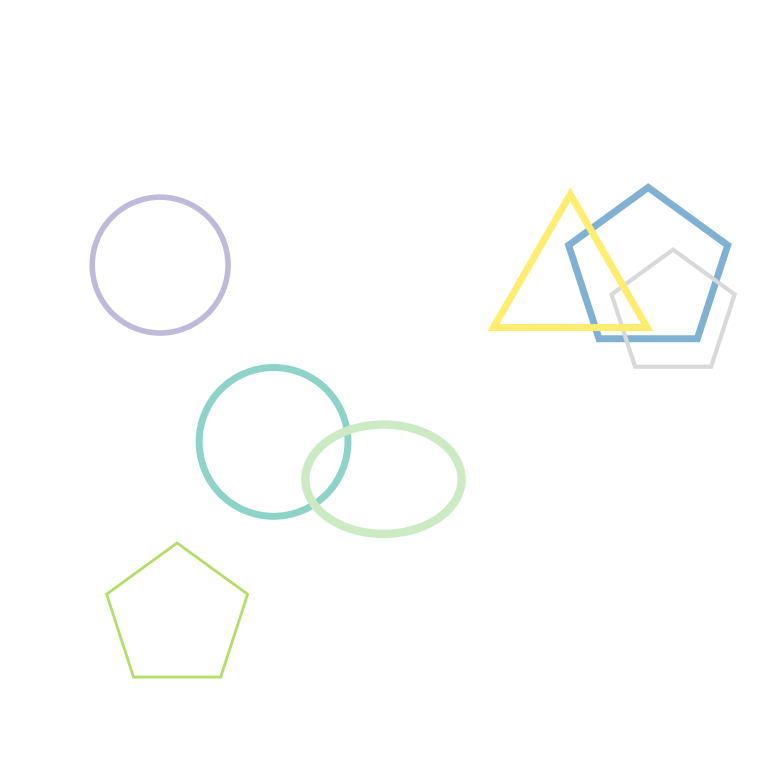[{"shape": "circle", "thickness": 2.5, "radius": 0.48, "center": [0.355, 0.426]}, {"shape": "circle", "thickness": 2, "radius": 0.44, "center": [0.208, 0.656]}, {"shape": "pentagon", "thickness": 2.5, "radius": 0.54, "center": [0.842, 0.648]}, {"shape": "pentagon", "thickness": 1, "radius": 0.48, "center": [0.23, 0.199]}, {"shape": "pentagon", "thickness": 1.5, "radius": 0.42, "center": [0.874, 0.592]}, {"shape": "oval", "thickness": 3, "radius": 0.51, "center": [0.498, 0.378]}, {"shape": "triangle", "thickness": 2.5, "radius": 0.58, "center": [0.741, 0.632]}]